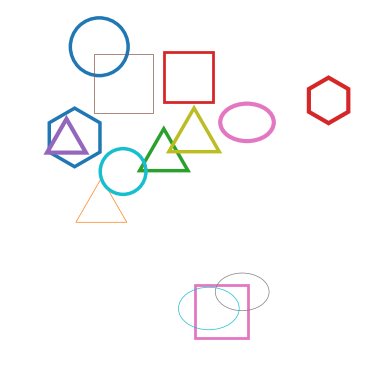[{"shape": "circle", "thickness": 2.5, "radius": 0.38, "center": [0.258, 0.879]}, {"shape": "hexagon", "thickness": 2.5, "radius": 0.38, "center": [0.194, 0.643]}, {"shape": "triangle", "thickness": 0.5, "radius": 0.38, "center": [0.263, 0.461]}, {"shape": "triangle", "thickness": 2.5, "radius": 0.36, "center": [0.425, 0.593]}, {"shape": "square", "thickness": 2, "radius": 0.32, "center": [0.489, 0.8]}, {"shape": "hexagon", "thickness": 3, "radius": 0.3, "center": [0.854, 0.739]}, {"shape": "triangle", "thickness": 3, "radius": 0.29, "center": [0.173, 0.633]}, {"shape": "square", "thickness": 0.5, "radius": 0.38, "center": [0.32, 0.782]}, {"shape": "oval", "thickness": 3, "radius": 0.35, "center": [0.642, 0.682]}, {"shape": "square", "thickness": 2, "radius": 0.34, "center": [0.575, 0.191]}, {"shape": "oval", "thickness": 0.5, "radius": 0.35, "center": [0.629, 0.242]}, {"shape": "triangle", "thickness": 2.5, "radius": 0.38, "center": [0.504, 0.644]}, {"shape": "oval", "thickness": 0.5, "radius": 0.39, "center": [0.542, 0.199]}, {"shape": "circle", "thickness": 2.5, "radius": 0.3, "center": [0.32, 0.555]}]